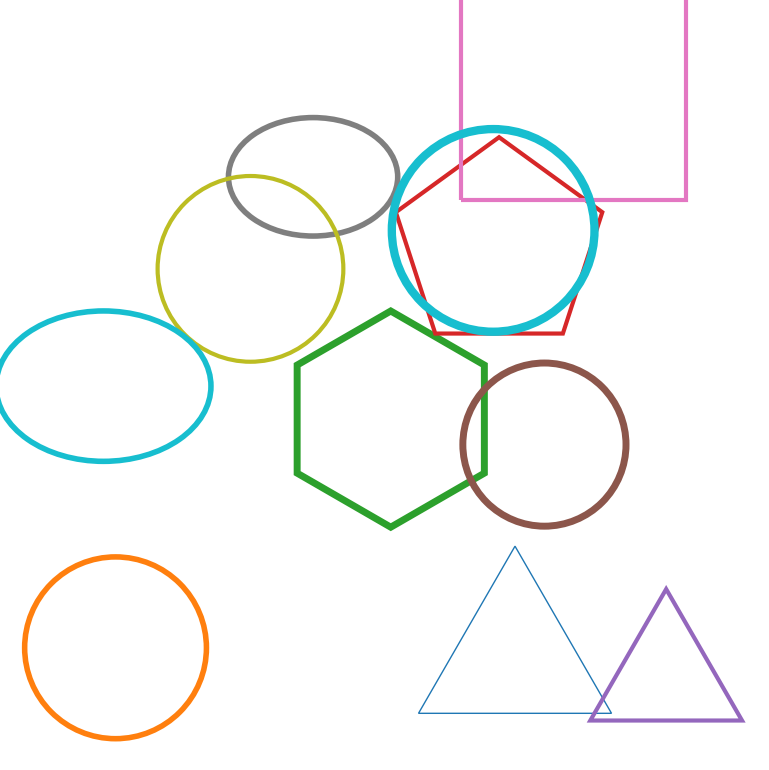[{"shape": "triangle", "thickness": 0.5, "radius": 0.72, "center": [0.669, 0.146]}, {"shape": "circle", "thickness": 2, "radius": 0.59, "center": [0.15, 0.159]}, {"shape": "hexagon", "thickness": 2.5, "radius": 0.7, "center": [0.507, 0.456]}, {"shape": "pentagon", "thickness": 1.5, "radius": 0.7, "center": [0.648, 0.681]}, {"shape": "triangle", "thickness": 1.5, "radius": 0.57, "center": [0.865, 0.121]}, {"shape": "circle", "thickness": 2.5, "radius": 0.53, "center": [0.707, 0.423]}, {"shape": "square", "thickness": 1.5, "radius": 0.73, "center": [0.745, 0.887]}, {"shape": "oval", "thickness": 2, "radius": 0.55, "center": [0.407, 0.77]}, {"shape": "circle", "thickness": 1.5, "radius": 0.6, "center": [0.325, 0.651]}, {"shape": "oval", "thickness": 2, "radius": 0.7, "center": [0.134, 0.499]}, {"shape": "circle", "thickness": 3, "radius": 0.66, "center": [0.64, 0.701]}]